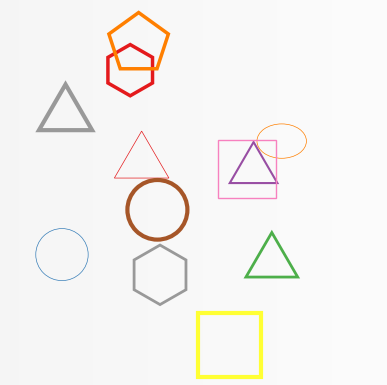[{"shape": "triangle", "thickness": 0.5, "radius": 0.41, "center": [0.366, 0.578]}, {"shape": "hexagon", "thickness": 2.5, "radius": 0.33, "center": [0.336, 0.818]}, {"shape": "circle", "thickness": 0.5, "radius": 0.34, "center": [0.16, 0.339]}, {"shape": "triangle", "thickness": 2, "radius": 0.39, "center": [0.701, 0.319]}, {"shape": "triangle", "thickness": 1.5, "radius": 0.35, "center": [0.654, 0.56]}, {"shape": "pentagon", "thickness": 2.5, "radius": 0.4, "center": [0.358, 0.887]}, {"shape": "oval", "thickness": 0.5, "radius": 0.32, "center": [0.727, 0.634]}, {"shape": "square", "thickness": 3, "radius": 0.41, "center": [0.592, 0.104]}, {"shape": "circle", "thickness": 3, "radius": 0.39, "center": [0.406, 0.455]}, {"shape": "square", "thickness": 1, "radius": 0.38, "center": [0.637, 0.561]}, {"shape": "hexagon", "thickness": 2, "radius": 0.39, "center": [0.413, 0.286]}, {"shape": "triangle", "thickness": 3, "radius": 0.4, "center": [0.169, 0.702]}]